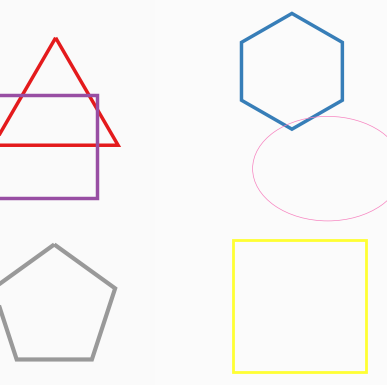[{"shape": "triangle", "thickness": 2.5, "radius": 0.93, "center": [0.144, 0.716]}, {"shape": "hexagon", "thickness": 2.5, "radius": 0.75, "center": [0.753, 0.815]}, {"shape": "square", "thickness": 2.5, "radius": 0.67, "center": [0.115, 0.619]}, {"shape": "square", "thickness": 2, "radius": 0.86, "center": [0.773, 0.205]}, {"shape": "oval", "thickness": 0.5, "radius": 0.97, "center": [0.846, 0.562]}, {"shape": "pentagon", "thickness": 3, "radius": 0.83, "center": [0.14, 0.2]}]